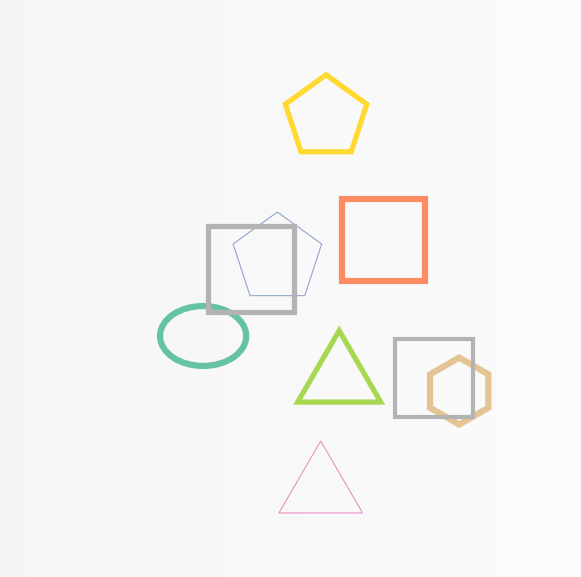[{"shape": "oval", "thickness": 3, "radius": 0.37, "center": [0.349, 0.417]}, {"shape": "square", "thickness": 3, "radius": 0.36, "center": [0.66, 0.583]}, {"shape": "pentagon", "thickness": 0.5, "radius": 0.4, "center": [0.477, 0.552]}, {"shape": "triangle", "thickness": 0.5, "radius": 0.42, "center": [0.552, 0.152]}, {"shape": "triangle", "thickness": 2.5, "radius": 0.41, "center": [0.584, 0.344]}, {"shape": "pentagon", "thickness": 2.5, "radius": 0.37, "center": [0.561, 0.796]}, {"shape": "hexagon", "thickness": 3, "radius": 0.29, "center": [0.79, 0.322]}, {"shape": "square", "thickness": 2.5, "radius": 0.37, "center": [0.432, 0.534]}, {"shape": "square", "thickness": 2, "radius": 0.34, "center": [0.747, 0.345]}]